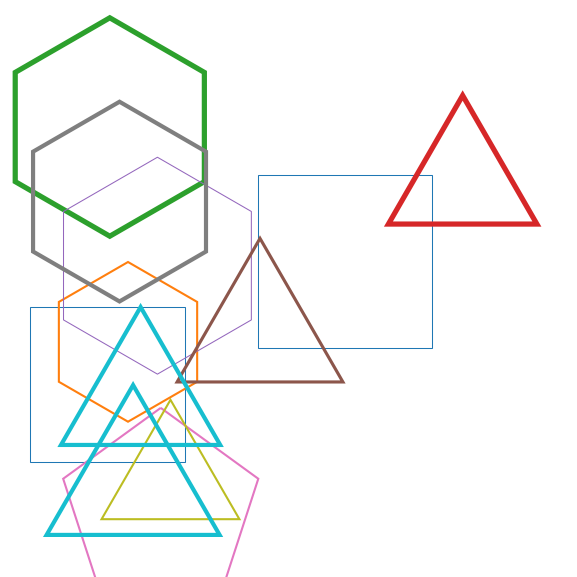[{"shape": "square", "thickness": 0.5, "radius": 0.75, "center": [0.597, 0.546]}, {"shape": "square", "thickness": 0.5, "radius": 0.67, "center": [0.187, 0.333]}, {"shape": "hexagon", "thickness": 1, "radius": 0.69, "center": [0.222, 0.407]}, {"shape": "hexagon", "thickness": 2.5, "radius": 0.95, "center": [0.19, 0.779]}, {"shape": "triangle", "thickness": 2.5, "radius": 0.74, "center": [0.801, 0.685]}, {"shape": "hexagon", "thickness": 0.5, "radius": 0.94, "center": [0.273, 0.539]}, {"shape": "triangle", "thickness": 1.5, "radius": 0.83, "center": [0.45, 0.421]}, {"shape": "pentagon", "thickness": 1, "radius": 0.89, "center": [0.278, 0.115]}, {"shape": "hexagon", "thickness": 2, "radius": 0.86, "center": [0.207, 0.65]}, {"shape": "triangle", "thickness": 1, "radius": 0.69, "center": [0.295, 0.169]}, {"shape": "triangle", "thickness": 2, "radius": 0.8, "center": [0.243, 0.308]}, {"shape": "triangle", "thickness": 2, "radius": 0.86, "center": [0.23, 0.159]}]